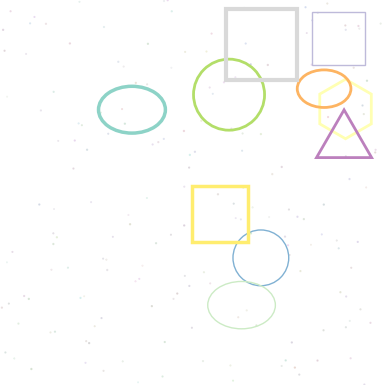[{"shape": "oval", "thickness": 2.5, "radius": 0.43, "center": [0.343, 0.715]}, {"shape": "hexagon", "thickness": 2, "radius": 0.39, "center": [0.897, 0.717]}, {"shape": "square", "thickness": 1, "radius": 0.34, "center": [0.878, 0.9]}, {"shape": "circle", "thickness": 1, "radius": 0.36, "center": [0.678, 0.33]}, {"shape": "oval", "thickness": 2, "radius": 0.35, "center": [0.842, 0.77]}, {"shape": "circle", "thickness": 2, "radius": 0.46, "center": [0.595, 0.754]}, {"shape": "square", "thickness": 3, "radius": 0.47, "center": [0.679, 0.884]}, {"shape": "triangle", "thickness": 2, "radius": 0.41, "center": [0.894, 0.632]}, {"shape": "oval", "thickness": 1, "radius": 0.44, "center": [0.627, 0.207]}, {"shape": "square", "thickness": 2.5, "radius": 0.36, "center": [0.572, 0.444]}]